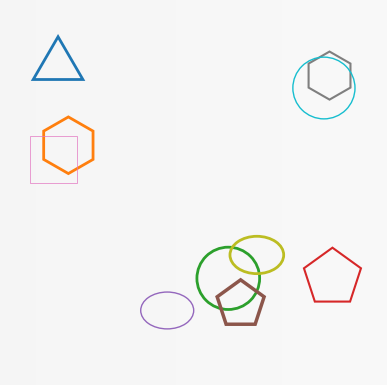[{"shape": "triangle", "thickness": 2, "radius": 0.37, "center": [0.15, 0.831]}, {"shape": "hexagon", "thickness": 2, "radius": 0.37, "center": [0.176, 0.623]}, {"shape": "circle", "thickness": 2, "radius": 0.4, "center": [0.589, 0.277]}, {"shape": "pentagon", "thickness": 1.5, "radius": 0.39, "center": [0.858, 0.279]}, {"shape": "oval", "thickness": 1, "radius": 0.34, "center": [0.431, 0.194]}, {"shape": "pentagon", "thickness": 2.5, "radius": 0.32, "center": [0.621, 0.209]}, {"shape": "square", "thickness": 0.5, "radius": 0.3, "center": [0.138, 0.586]}, {"shape": "hexagon", "thickness": 1.5, "radius": 0.31, "center": [0.85, 0.804]}, {"shape": "oval", "thickness": 2, "radius": 0.35, "center": [0.663, 0.338]}, {"shape": "circle", "thickness": 1, "radius": 0.4, "center": [0.836, 0.771]}]